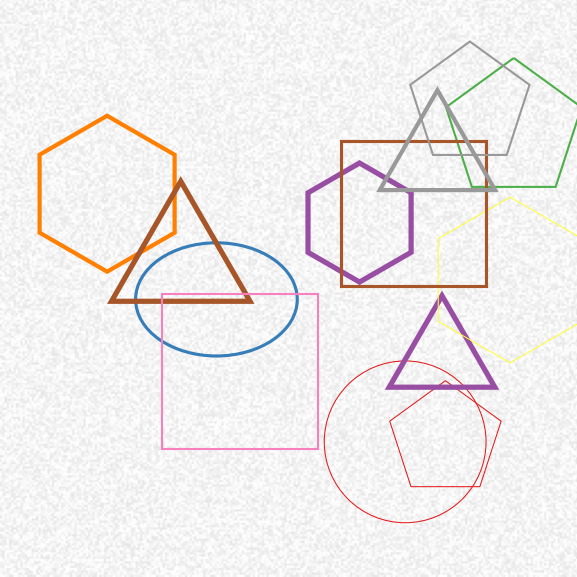[{"shape": "circle", "thickness": 0.5, "radius": 0.7, "center": [0.702, 0.234]}, {"shape": "pentagon", "thickness": 0.5, "radius": 0.51, "center": [0.771, 0.238]}, {"shape": "oval", "thickness": 1.5, "radius": 0.7, "center": [0.375, 0.481]}, {"shape": "pentagon", "thickness": 1, "radius": 0.62, "center": [0.89, 0.775]}, {"shape": "hexagon", "thickness": 2.5, "radius": 0.52, "center": [0.623, 0.614]}, {"shape": "triangle", "thickness": 2.5, "radius": 0.53, "center": [0.765, 0.381]}, {"shape": "hexagon", "thickness": 2, "radius": 0.67, "center": [0.185, 0.664]}, {"shape": "hexagon", "thickness": 0.5, "radius": 0.72, "center": [0.883, 0.514]}, {"shape": "triangle", "thickness": 2.5, "radius": 0.69, "center": [0.313, 0.547]}, {"shape": "square", "thickness": 1.5, "radius": 0.63, "center": [0.716, 0.629]}, {"shape": "square", "thickness": 1, "radius": 0.67, "center": [0.415, 0.356]}, {"shape": "triangle", "thickness": 2, "radius": 0.58, "center": [0.757, 0.728]}, {"shape": "pentagon", "thickness": 1, "radius": 0.54, "center": [0.814, 0.819]}]